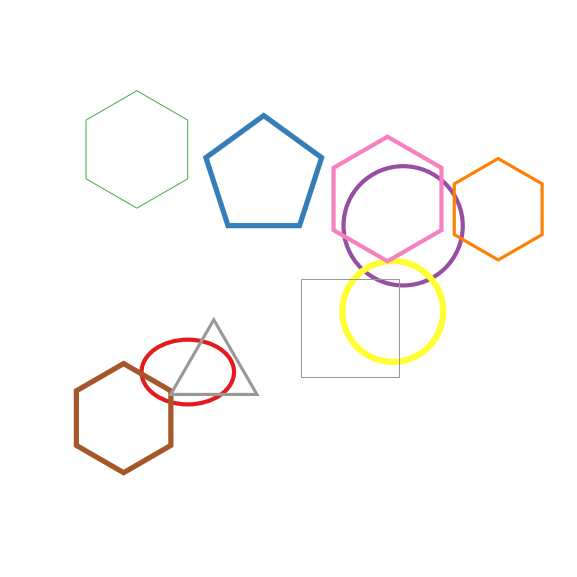[{"shape": "oval", "thickness": 2, "radius": 0.4, "center": [0.325, 0.355]}, {"shape": "pentagon", "thickness": 2.5, "radius": 0.53, "center": [0.457, 0.694]}, {"shape": "hexagon", "thickness": 0.5, "radius": 0.51, "center": [0.237, 0.74]}, {"shape": "circle", "thickness": 2, "radius": 0.52, "center": [0.698, 0.608]}, {"shape": "hexagon", "thickness": 1.5, "radius": 0.44, "center": [0.863, 0.637]}, {"shape": "circle", "thickness": 3, "radius": 0.44, "center": [0.68, 0.46]}, {"shape": "hexagon", "thickness": 2.5, "radius": 0.47, "center": [0.214, 0.275]}, {"shape": "hexagon", "thickness": 2, "radius": 0.54, "center": [0.671, 0.655]}, {"shape": "triangle", "thickness": 1.5, "radius": 0.43, "center": [0.37, 0.359]}, {"shape": "square", "thickness": 0.5, "radius": 0.42, "center": [0.606, 0.431]}]